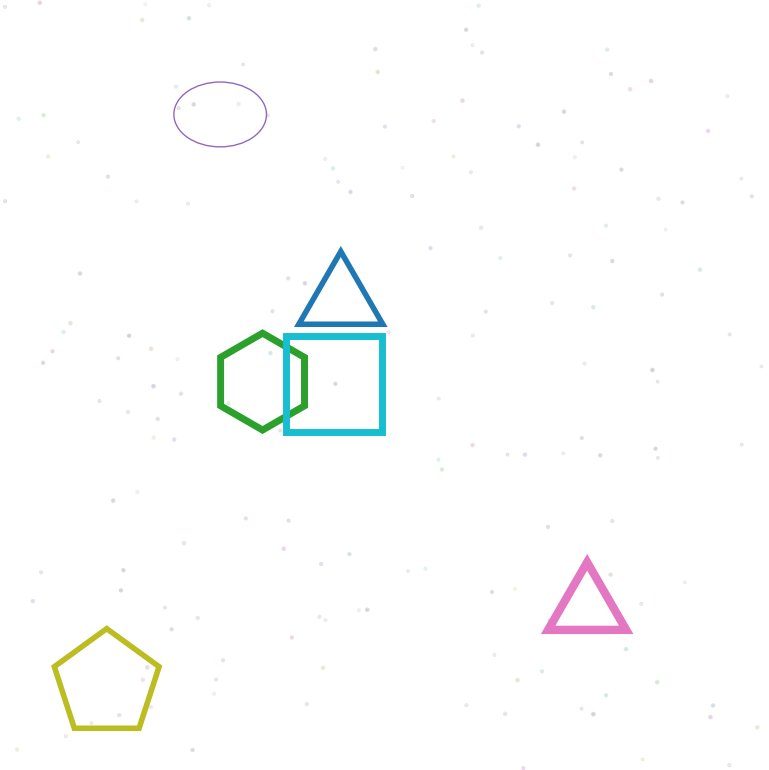[{"shape": "triangle", "thickness": 2, "radius": 0.31, "center": [0.443, 0.61]}, {"shape": "hexagon", "thickness": 2.5, "radius": 0.31, "center": [0.341, 0.504]}, {"shape": "oval", "thickness": 0.5, "radius": 0.3, "center": [0.286, 0.851]}, {"shape": "triangle", "thickness": 3, "radius": 0.29, "center": [0.763, 0.211]}, {"shape": "pentagon", "thickness": 2, "radius": 0.36, "center": [0.139, 0.112]}, {"shape": "square", "thickness": 2.5, "radius": 0.31, "center": [0.434, 0.502]}]